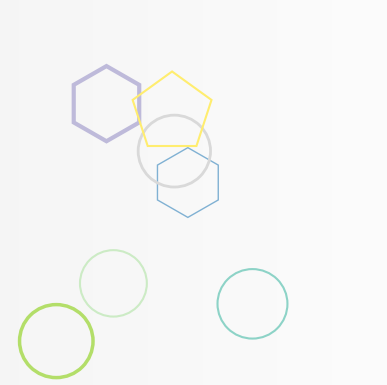[{"shape": "circle", "thickness": 1.5, "radius": 0.45, "center": [0.652, 0.211]}, {"shape": "hexagon", "thickness": 3, "radius": 0.49, "center": [0.275, 0.731]}, {"shape": "hexagon", "thickness": 1, "radius": 0.45, "center": [0.485, 0.526]}, {"shape": "circle", "thickness": 2.5, "radius": 0.47, "center": [0.145, 0.114]}, {"shape": "circle", "thickness": 2, "radius": 0.47, "center": [0.45, 0.608]}, {"shape": "circle", "thickness": 1.5, "radius": 0.43, "center": [0.293, 0.264]}, {"shape": "pentagon", "thickness": 1.5, "radius": 0.53, "center": [0.444, 0.707]}]